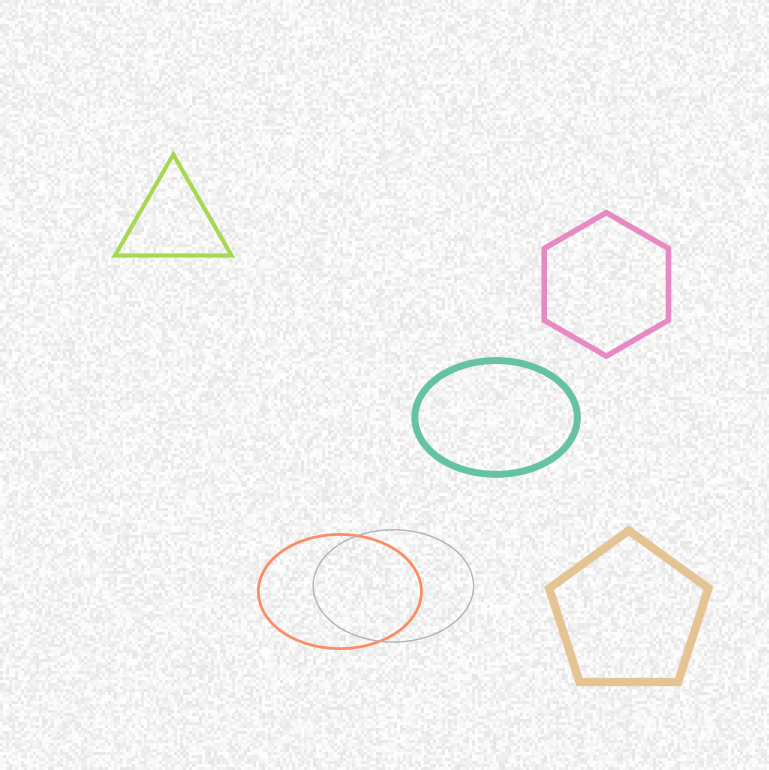[{"shape": "oval", "thickness": 2.5, "radius": 0.53, "center": [0.644, 0.458]}, {"shape": "oval", "thickness": 1, "radius": 0.53, "center": [0.441, 0.232]}, {"shape": "hexagon", "thickness": 2, "radius": 0.47, "center": [0.787, 0.631]}, {"shape": "triangle", "thickness": 1.5, "radius": 0.44, "center": [0.225, 0.712]}, {"shape": "pentagon", "thickness": 3, "radius": 0.54, "center": [0.817, 0.202]}, {"shape": "oval", "thickness": 0.5, "radius": 0.52, "center": [0.511, 0.239]}]